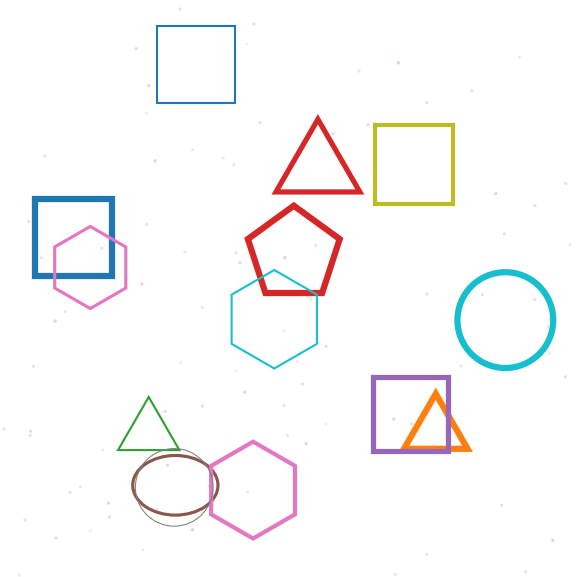[{"shape": "square", "thickness": 1, "radius": 0.34, "center": [0.34, 0.887]}, {"shape": "square", "thickness": 3, "radius": 0.33, "center": [0.127, 0.589]}, {"shape": "triangle", "thickness": 3, "radius": 0.32, "center": [0.755, 0.254]}, {"shape": "triangle", "thickness": 1, "radius": 0.31, "center": [0.257, 0.25]}, {"shape": "pentagon", "thickness": 3, "radius": 0.42, "center": [0.509, 0.559]}, {"shape": "triangle", "thickness": 2.5, "radius": 0.42, "center": [0.55, 0.709]}, {"shape": "square", "thickness": 2.5, "radius": 0.32, "center": [0.711, 0.283]}, {"shape": "oval", "thickness": 1.5, "radius": 0.37, "center": [0.304, 0.159]}, {"shape": "hexagon", "thickness": 1.5, "radius": 0.36, "center": [0.156, 0.536]}, {"shape": "hexagon", "thickness": 2, "radius": 0.42, "center": [0.438, 0.15]}, {"shape": "circle", "thickness": 0.5, "radius": 0.34, "center": [0.302, 0.155]}, {"shape": "square", "thickness": 2, "radius": 0.34, "center": [0.717, 0.714]}, {"shape": "hexagon", "thickness": 1, "radius": 0.43, "center": [0.475, 0.446]}, {"shape": "circle", "thickness": 3, "radius": 0.41, "center": [0.875, 0.445]}]